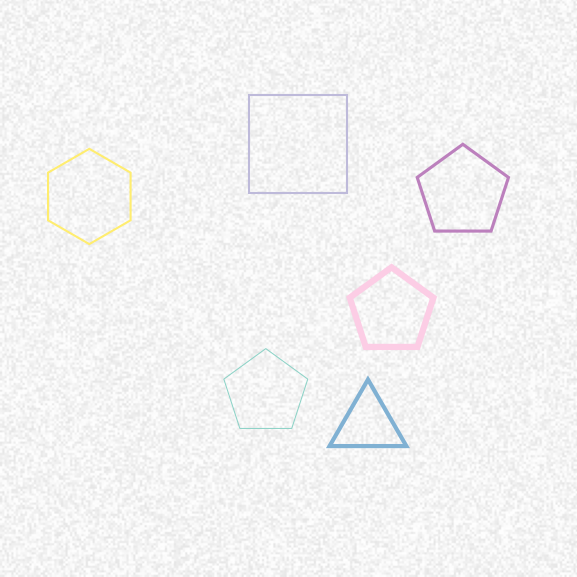[{"shape": "pentagon", "thickness": 0.5, "radius": 0.38, "center": [0.46, 0.319]}, {"shape": "square", "thickness": 1, "radius": 0.42, "center": [0.517, 0.751]}, {"shape": "triangle", "thickness": 2, "radius": 0.38, "center": [0.637, 0.265]}, {"shape": "pentagon", "thickness": 3, "radius": 0.38, "center": [0.678, 0.46]}, {"shape": "pentagon", "thickness": 1.5, "radius": 0.42, "center": [0.801, 0.666]}, {"shape": "hexagon", "thickness": 1, "radius": 0.41, "center": [0.155, 0.659]}]